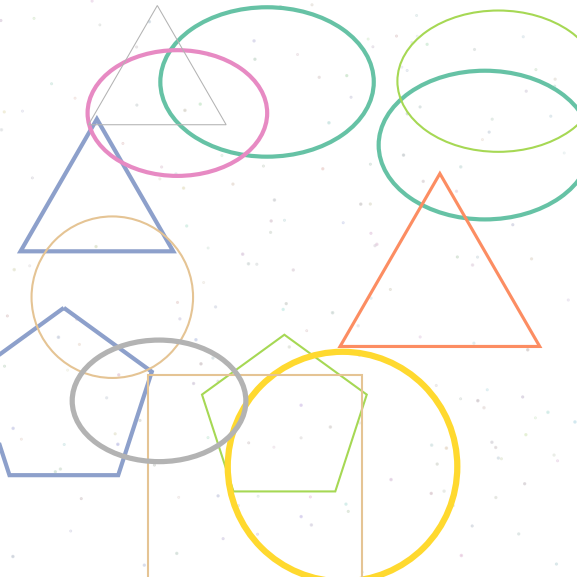[{"shape": "oval", "thickness": 2, "radius": 0.92, "center": [0.84, 0.748]}, {"shape": "oval", "thickness": 2, "radius": 0.92, "center": [0.462, 0.857]}, {"shape": "triangle", "thickness": 1.5, "radius": 1.0, "center": [0.762, 0.499]}, {"shape": "triangle", "thickness": 2, "radius": 0.76, "center": [0.168, 0.64]}, {"shape": "pentagon", "thickness": 2, "radius": 0.8, "center": [0.111, 0.306]}, {"shape": "oval", "thickness": 2, "radius": 0.78, "center": [0.307, 0.803]}, {"shape": "oval", "thickness": 1, "radius": 0.87, "center": [0.863, 0.859]}, {"shape": "pentagon", "thickness": 1, "radius": 0.75, "center": [0.492, 0.27]}, {"shape": "circle", "thickness": 3, "radius": 0.99, "center": [0.593, 0.191]}, {"shape": "circle", "thickness": 1, "radius": 0.7, "center": [0.194, 0.485]}, {"shape": "square", "thickness": 1, "radius": 0.93, "center": [0.442, 0.165]}, {"shape": "triangle", "thickness": 0.5, "radius": 0.69, "center": [0.272, 0.852]}, {"shape": "oval", "thickness": 2.5, "radius": 0.75, "center": [0.275, 0.305]}]